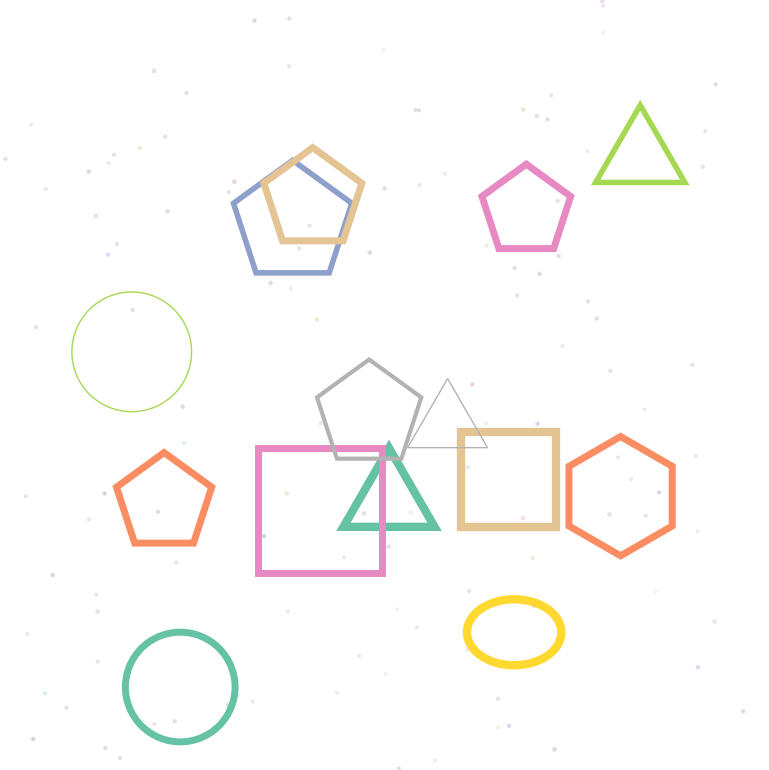[{"shape": "circle", "thickness": 2.5, "radius": 0.36, "center": [0.234, 0.108]}, {"shape": "triangle", "thickness": 3, "radius": 0.34, "center": [0.505, 0.35]}, {"shape": "hexagon", "thickness": 2.5, "radius": 0.39, "center": [0.806, 0.356]}, {"shape": "pentagon", "thickness": 2.5, "radius": 0.33, "center": [0.213, 0.347]}, {"shape": "pentagon", "thickness": 2, "radius": 0.4, "center": [0.38, 0.711]}, {"shape": "square", "thickness": 2.5, "radius": 0.4, "center": [0.415, 0.337]}, {"shape": "pentagon", "thickness": 2.5, "radius": 0.3, "center": [0.684, 0.726]}, {"shape": "circle", "thickness": 0.5, "radius": 0.39, "center": [0.171, 0.543]}, {"shape": "triangle", "thickness": 2, "radius": 0.33, "center": [0.831, 0.796]}, {"shape": "oval", "thickness": 3, "radius": 0.31, "center": [0.668, 0.179]}, {"shape": "square", "thickness": 3, "radius": 0.31, "center": [0.66, 0.378]}, {"shape": "pentagon", "thickness": 2.5, "radius": 0.33, "center": [0.406, 0.741]}, {"shape": "triangle", "thickness": 0.5, "radius": 0.3, "center": [0.581, 0.449]}, {"shape": "pentagon", "thickness": 1.5, "radius": 0.36, "center": [0.479, 0.462]}]